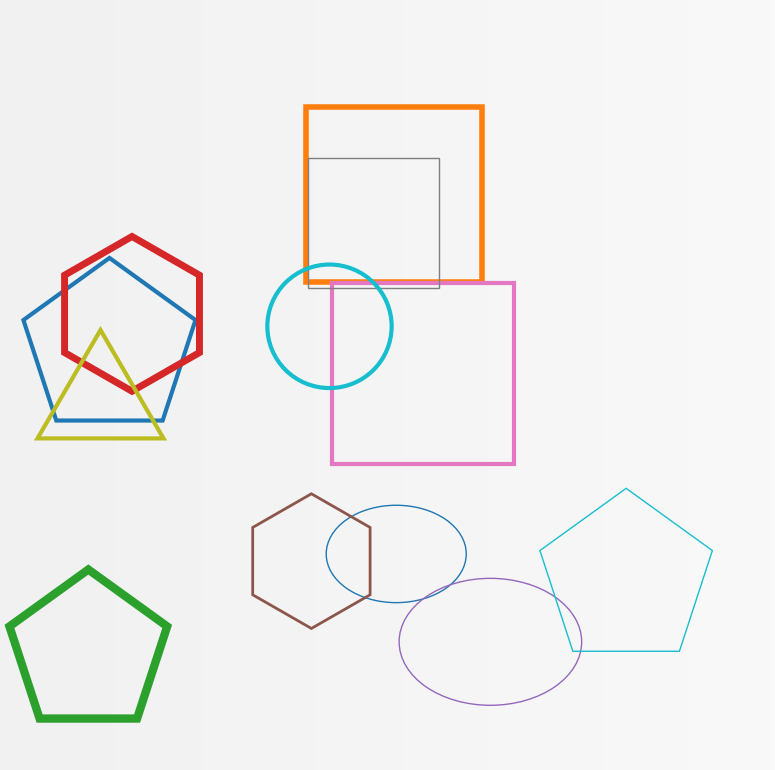[{"shape": "pentagon", "thickness": 1.5, "radius": 0.58, "center": [0.141, 0.548]}, {"shape": "oval", "thickness": 0.5, "radius": 0.45, "center": [0.511, 0.281]}, {"shape": "square", "thickness": 2, "radius": 0.57, "center": [0.508, 0.747]}, {"shape": "pentagon", "thickness": 3, "radius": 0.53, "center": [0.114, 0.153]}, {"shape": "hexagon", "thickness": 2.5, "radius": 0.5, "center": [0.17, 0.592]}, {"shape": "oval", "thickness": 0.5, "radius": 0.59, "center": [0.633, 0.166]}, {"shape": "hexagon", "thickness": 1, "radius": 0.44, "center": [0.402, 0.271]}, {"shape": "square", "thickness": 1.5, "radius": 0.59, "center": [0.545, 0.514]}, {"shape": "square", "thickness": 0.5, "radius": 0.42, "center": [0.482, 0.71]}, {"shape": "triangle", "thickness": 1.5, "radius": 0.47, "center": [0.13, 0.478]}, {"shape": "pentagon", "thickness": 0.5, "radius": 0.58, "center": [0.808, 0.249]}, {"shape": "circle", "thickness": 1.5, "radius": 0.4, "center": [0.425, 0.576]}]